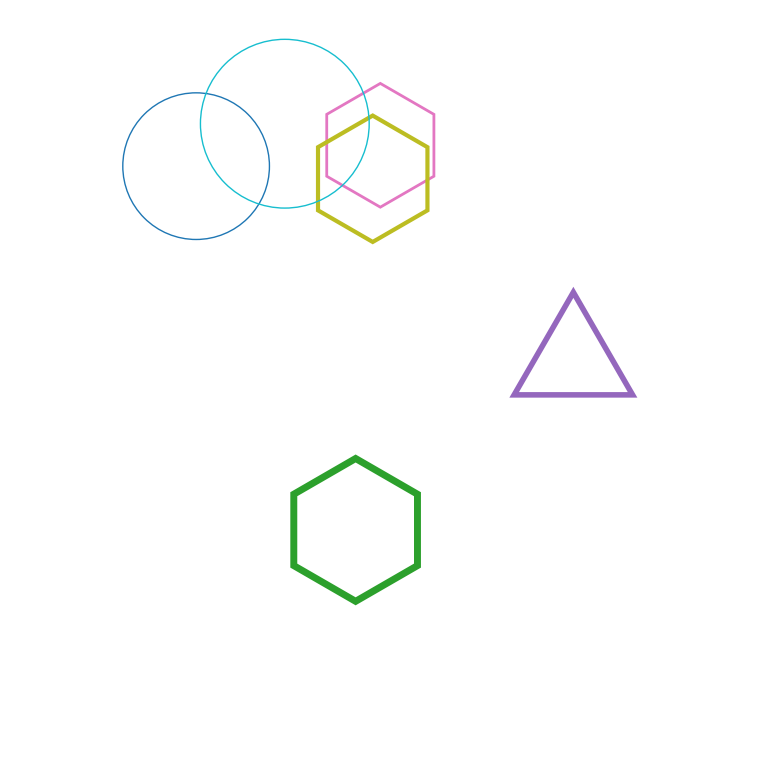[{"shape": "circle", "thickness": 0.5, "radius": 0.48, "center": [0.255, 0.784]}, {"shape": "hexagon", "thickness": 2.5, "radius": 0.46, "center": [0.462, 0.312]}, {"shape": "triangle", "thickness": 2, "radius": 0.44, "center": [0.745, 0.532]}, {"shape": "hexagon", "thickness": 1, "radius": 0.4, "center": [0.494, 0.811]}, {"shape": "hexagon", "thickness": 1.5, "radius": 0.41, "center": [0.484, 0.768]}, {"shape": "circle", "thickness": 0.5, "radius": 0.55, "center": [0.37, 0.839]}]